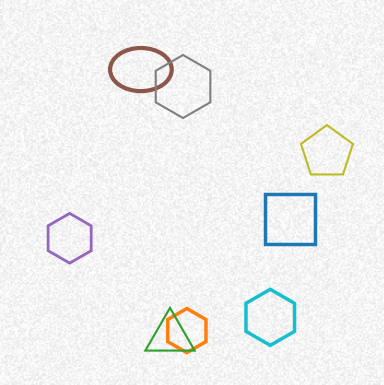[{"shape": "square", "thickness": 2.5, "radius": 0.33, "center": [0.754, 0.432]}, {"shape": "hexagon", "thickness": 2.5, "radius": 0.29, "center": [0.485, 0.141]}, {"shape": "triangle", "thickness": 1.5, "radius": 0.37, "center": [0.442, 0.126]}, {"shape": "hexagon", "thickness": 2, "radius": 0.32, "center": [0.181, 0.381]}, {"shape": "oval", "thickness": 3, "radius": 0.4, "center": [0.366, 0.819]}, {"shape": "hexagon", "thickness": 1.5, "radius": 0.41, "center": [0.475, 0.775]}, {"shape": "pentagon", "thickness": 1.5, "radius": 0.35, "center": [0.849, 0.604]}, {"shape": "hexagon", "thickness": 2.5, "radius": 0.36, "center": [0.702, 0.176]}]